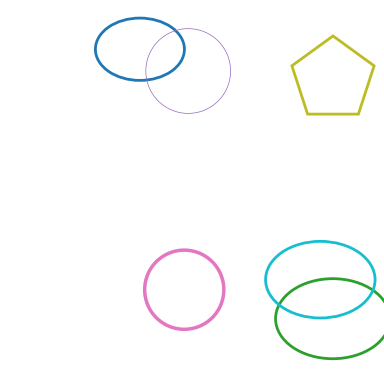[{"shape": "oval", "thickness": 2, "radius": 0.58, "center": [0.363, 0.872]}, {"shape": "oval", "thickness": 2, "radius": 0.74, "center": [0.864, 0.172]}, {"shape": "circle", "thickness": 0.5, "radius": 0.55, "center": [0.489, 0.816]}, {"shape": "circle", "thickness": 2.5, "radius": 0.51, "center": [0.479, 0.248]}, {"shape": "pentagon", "thickness": 2, "radius": 0.56, "center": [0.865, 0.794]}, {"shape": "oval", "thickness": 2, "radius": 0.71, "center": [0.832, 0.274]}]